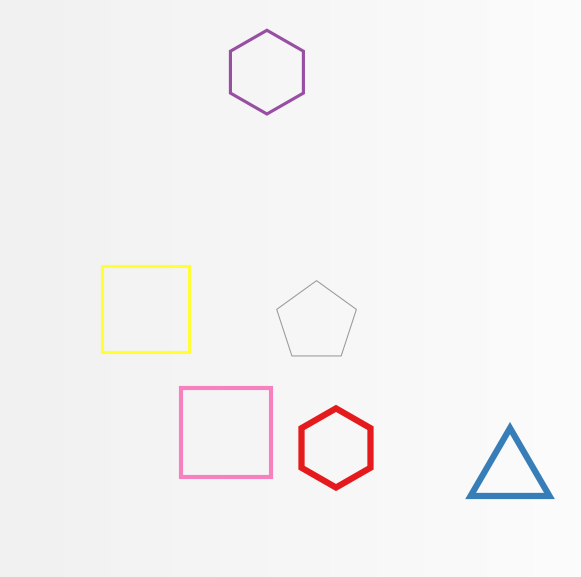[{"shape": "hexagon", "thickness": 3, "radius": 0.34, "center": [0.578, 0.223]}, {"shape": "triangle", "thickness": 3, "radius": 0.39, "center": [0.877, 0.179]}, {"shape": "hexagon", "thickness": 1.5, "radius": 0.36, "center": [0.459, 0.874]}, {"shape": "square", "thickness": 1.5, "radius": 0.37, "center": [0.25, 0.464]}, {"shape": "square", "thickness": 2, "radius": 0.39, "center": [0.388, 0.25]}, {"shape": "pentagon", "thickness": 0.5, "radius": 0.36, "center": [0.545, 0.441]}]